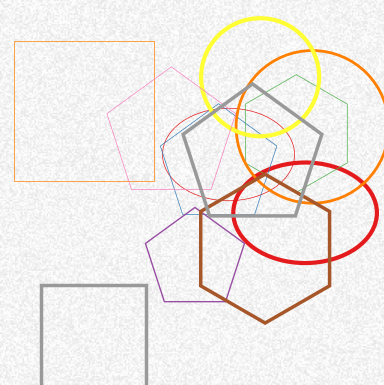[{"shape": "oval", "thickness": 0.5, "radius": 0.86, "center": [0.594, 0.599]}, {"shape": "oval", "thickness": 3, "radius": 0.93, "center": [0.792, 0.447]}, {"shape": "pentagon", "thickness": 0.5, "radius": 0.8, "center": [0.568, 0.572]}, {"shape": "hexagon", "thickness": 0.5, "radius": 0.76, "center": [0.77, 0.653]}, {"shape": "pentagon", "thickness": 1, "radius": 0.68, "center": [0.506, 0.326]}, {"shape": "square", "thickness": 0.5, "radius": 0.91, "center": [0.218, 0.712]}, {"shape": "circle", "thickness": 2, "radius": 0.99, "center": [0.811, 0.671]}, {"shape": "circle", "thickness": 3, "radius": 0.77, "center": [0.676, 0.799]}, {"shape": "hexagon", "thickness": 2.5, "radius": 0.97, "center": [0.689, 0.354]}, {"shape": "pentagon", "thickness": 0.5, "radius": 0.88, "center": [0.445, 0.65]}, {"shape": "square", "thickness": 2.5, "radius": 0.69, "center": [0.242, 0.122]}, {"shape": "pentagon", "thickness": 2.5, "radius": 0.95, "center": [0.656, 0.593]}]